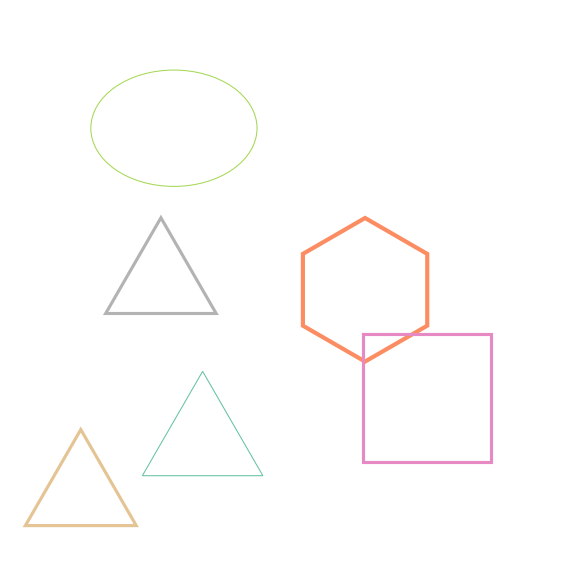[{"shape": "triangle", "thickness": 0.5, "radius": 0.6, "center": [0.351, 0.236]}, {"shape": "hexagon", "thickness": 2, "radius": 0.62, "center": [0.632, 0.497]}, {"shape": "square", "thickness": 1.5, "radius": 0.56, "center": [0.739, 0.31]}, {"shape": "oval", "thickness": 0.5, "radius": 0.72, "center": [0.301, 0.777]}, {"shape": "triangle", "thickness": 1.5, "radius": 0.55, "center": [0.14, 0.144]}, {"shape": "triangle", "thickness": 1.5, "radius": 0.55, "center": [0.279, 0.512]}]